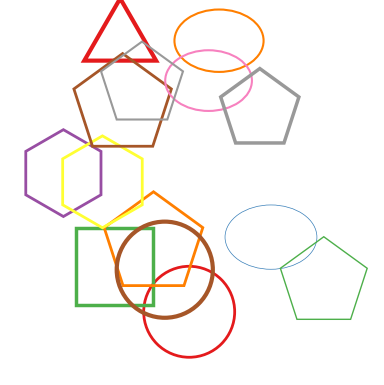[{"shape": "triangle", "thickness": 3, "radius": 0.54, "center": [0.312, 0.896]}, {"shape": "circle", "thickness": 2, "radius": 0.59, "center": [0.491, 0.19]}, {"shape": "oval", "thickness": 0.5, "radius": 0.6, "center": [0.704, 0.384]}, {"shape": "pentagon", "thickness": 1, "radius": 0.59, "center": [0.841, 0.267]}, {"shape": "square", "thickness": 2.5, "radius": 0.5, "center": [0.297, 0.307]}, {"shape": "hexagon", "thickness": 2, "radius": 0.56, "center": [0.165, 0.55]}, {"shape": "oval", "thickness": 1.5, "radius": 0.58, "center": [0.569, 0.894]}, {"shape": "pentagon", "thickness": 2, "radius": 0.67, "center": [0.399, 0.367]}, {"shape": "hexagon", "thickness": 2, "radius": 0.6, "center": [0.266, 0.528]}, {"shape": "pentagon", "thickness": 2, "radius": 0.67, "center": [0.319, 0.728]}, {"shape": "circle", "thickness": 3, "radius": 0.62, "center": [0.428, 0.299]}, {"shape": "oval", "thickness": 1.5, "radius": 0.56, "center": [0.542, 0.791]}, {"shape": "pentagon", "thickness": 1.5, "radius": 0.56, "center": [0.369, 0.78]}, {"shape": "pentagon", "thickness": 2.5, "radius": 0.53, "center": [0.675, 0.715]}]